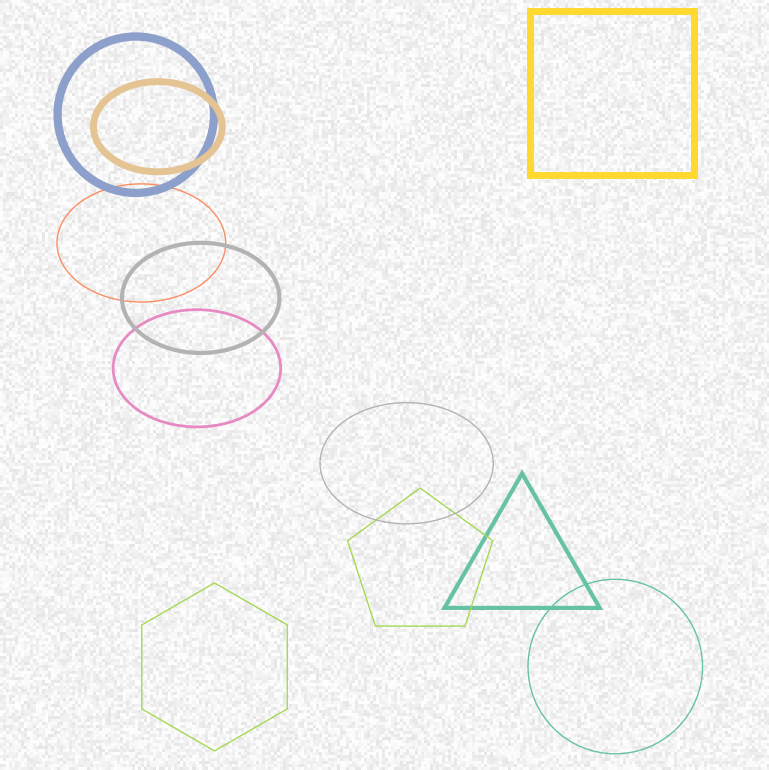[{"shape": "circle", "thickness": 0.5, "radius": 0.57, "center": [0.799, 0.134]}, {"shape": "triangle", "thickness": 1.5, "radius": 0.58, "center": [0.678, 0.269]}, {"shape": "oval", "thickness": 0.5, "radius": 0.55, "center": [0.184, 0.684]}, {"shape": "circle", "thickness": 3, "radius": 0.51, "center": [0.176, 0.851]}, {"shape": "oval", "thickness": 1, "radius": 0.54, "center": [0.256, 0.522]}, {"shape": "hexagon", "thickness": 0.5, "radius": 0.55, "center": [0.279, 0.134]}, {"shape": "pentagon", "thickness": 0.5, "radius": 0.5, "center": [0.546, 0.267]}, {"shape": "square", "thickness": 2.5, "radius": 0.53, "center": [0.794, 0.879]}, {"shape": "oval", "thickness": 2.5, "radius": 0.42, "center": [0.205, 0.835]}, {"shape": "oval", "thickness": 1.5, "radius": 0.51, "center": [0.261, 0.613]}, {"shape": "oval", "thickness": 0.5, "radius": 0.56, "center": [0.528, 0.398]}]